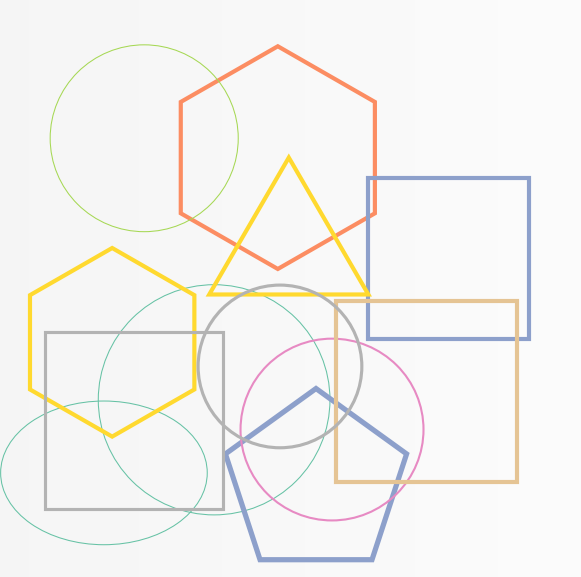[{"shape": "oval", "thickness": 0.5, "radius": 0.89, "center": [0.179, 0.18]}, {"shape": "circle", "thickness": 0.5, "radius": 1.0, "center": [0.368, 0.307]}, {"shape": "hexagon", "thickness": 2, "radius": 0.96, "center": [0.478, 0.726]}, {"shape": "square", "thickness": 2, "radius": 0.69, "center": [0.771, 0.551]}, {"shape": "pentagon", "thickness": 2.5, "radius": 0.82, "center": [0.544, 0.162]}, {"shape": "circle", "thickness": 1, "radius": 0.79, "center": [0.571, 0.255]}, {"shape": "circle", "thickness": 0.5, "radius": 0.81, "center": [0.248, 0.76]}, {"shape": "hexagon", "thickness": 2, "radius": 0.82, "center": [0.193, 0.406]}, {"shape": "triangle", "thickness": 2, "radius": 0.79, "center": [0.497, 0.568]}, {"shape": "square", "thickness": 2, "radius": 0.78, "center": [0.734, 0.321]}, {"shape": "square", "thickness": 1.5, "radius": 0.76, "center": [0.23, 0.271]}, {"shape": "circle", "thickness": 1.5, "radius": 0.7, "center": [0.482, 0.365]}]